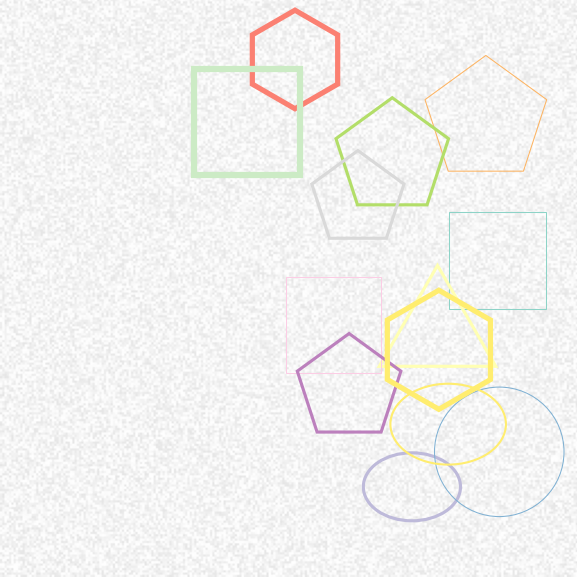[{"shape": "square", "thickness": 0.5, "radius": 0.42, "center": [0.861, 0.548]}, {"shape": "triangle", "thickness": 1.5, "radius": 0.58, "center": [0.758, 0.423]}, {"shape": "oval", "thickness": 1.5, "radius": 0.42, "center": [0.713, 0.156]}, {"shape": "hexagon", "thickness": 2.5, "radius": 0.43, "center": [0.511, 0.896]}, {"shape": "circle", "thickness": 0.5, "radius": 0.56, "center": [0.865, 0.217]}, {"shape": "pentagon", "thickness": 0.5, "radius": 0.55, "center": [0.841, 0.792]}, {"shape": "pentagon", "thickness": 1.5, "radius": 0.51, "center": [0.679, 0.727]}, {"shape": "square", "thickness": 0.5, "radius": 0.41, "center": [0.577, 0.436]}, {"shape": "pentagon", "thickness": 1.5, "radius": 0.42, "center": [0.62, 0.654]}, {"shape": "pentagon", "thickness": 1.5, "radius": 0.47, "center": [0.604, 0.327]}, {"shape": "square", "thickness": 3, "radius": 0.46, "center": [0.427, 0.788]}, {"shape": "hexagon", "thickness": 2.5, "radius": 0.52, "center": [0.76, 0.393]}, {"shape": "oval", "thickness": 1, "radius": 0.5, "center": [0.776, 0.265]}]